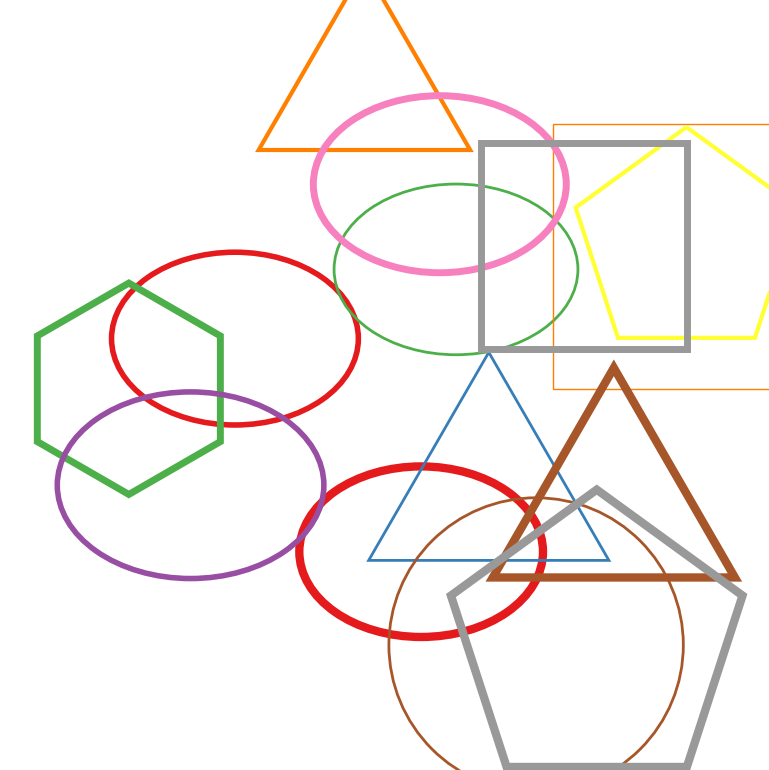[{"shape": "oval", "thickness": 3, "radius": 0.79, "center": [0.547, 0.284]}, {"shape": "oval", "thickness": 2, "radius": 0.8, "center": [0.305, 0.56]}, {"shape": "triangle", "thickness": 1, "radius": 0.9, "center": [0.635, 0.362]}, {"shape": "hexagon", "thickness": 2.5, "radius": 0.69, "center": [0.167, 0.495]}, {"shape": "oval", "thickness": 1, "radius": 0.79, "center": [0.592, 0.65]}, {"shape": "oval", "thickness": 2, "radius": 0.87, "center": [0.248, 0.37]}, {"shape": "triangle", "thickness": 1.5, "radius": 0.79, "center": [0.473, 0.884]}, {"shape": "square", "thickness": 0.5, "radius": 0.86, "center": [0.891, 0.667]}, {"shape": "pentagon", "thickness": 1.5, "radius": 0.76, "center": [0.892, 0.684]}, {"shape": "circle", "thickness": 1, "radius": 0.96, "center": [0.696, 0.162]}, {"shape": "triangle", "thickness": 3, "radius": 0.91, "center": [0.797, 0.341]}, {"shape": "oval", "thickness": 2.5, "radius": 0.82, "center": [0.571, 0.761]}, {"shape": "square", "thickness": 2.5, "radius": 0.67, "center": [0.758, 0.68]}, {"shape": "pentagon", "thickness": 3, "radius": 1.0, "center": [0.775, 0.165]}]